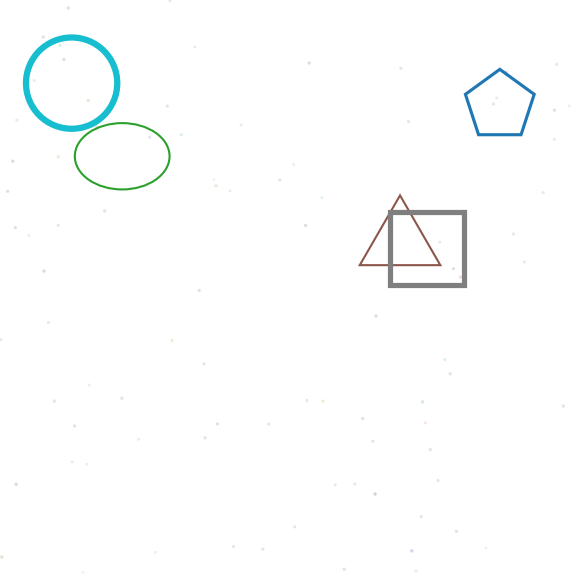[{"shape": "pentagon", "thickness": 1.5, "radius": 0.31, "center": [0.865, 0.816]}, {"shape": "oval", "thickness": 1, "radius": 0.41, "center": [0.212, 0.729]}, {"shape": "triangle", "thickness": 1, "radius": 0.4, "center": [0.693, 0.58]}, {"shape": "square", "thickness": 2.5, "radius": 0.32, "center": [0.74, 0.569]}, {"shape": "circle", "thickness": 3, "radius": 0.4, "center": [0.124, 0.855]}]